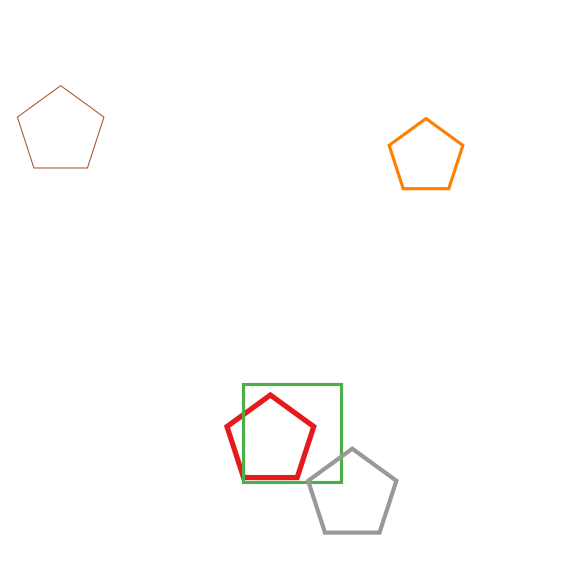[{"shape": "pentagon", "thickness": 2.5, "radius": 0.39, "center": [0.468, 0.236]}, {"shape": "square", "thickness": 1.5, "radius": 0.42, "center": [0.506, 0.25]}, {"shape": "pentagon", "thickness": 1.5, "radius": 0.34, "center": [0.738, 0.727]}, {"shape": "pentagon", "thickness": 0.5, "radius": 0.39, "center": [0.105, 0.772]}, {"shape": "pentagon", "thickness": 2, "radius": 0.4, "center": [0.61, 0.142]}]